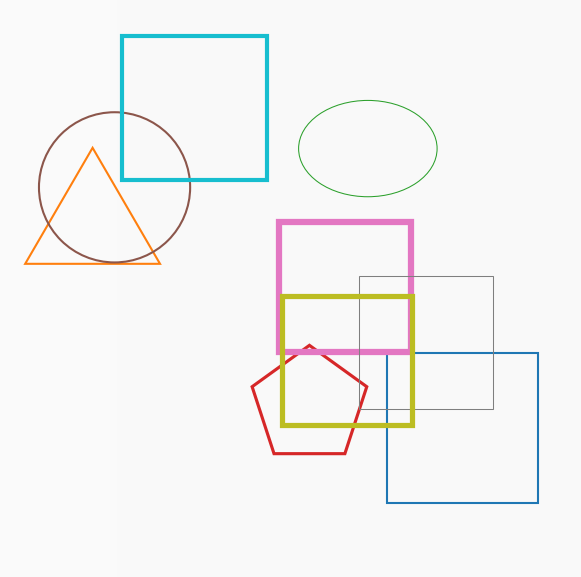[{"shape": "square", "thickness": 1, "radius": 0.65, "center": [0.796, 0.257]}, {"shape": "triangle", "thickness": 1, "radius": 0.67, "center": [0.159, 0.609]}, {"shape": "oval", "thickness": 0.5, "radius": 0.6, "center": [0.633, 0.742]}, {"shape": "pentagon", "thickness": 1.5, "radius": 0.52, "center": [0.532, 0.297]}, {"shape": "circle", "thickness": 1, "radius": 0.65, "center": [0.197, 0.675]}, {"shape": "square", "thickness": 3, "radius": 0.57, "center": [0.594, 0.502]}, {"shape": "square", "thickness": 0.5, "radius": 0.57, "center": [0.732, 0.407]}, {"shape": "square", "thickness": 2.5, "radius": 0.56, "center": [0.597, 0.375]}, {"shape": "square", "thickness": 2, "radius": 0.62, "center": [0.335, 0.812]}]